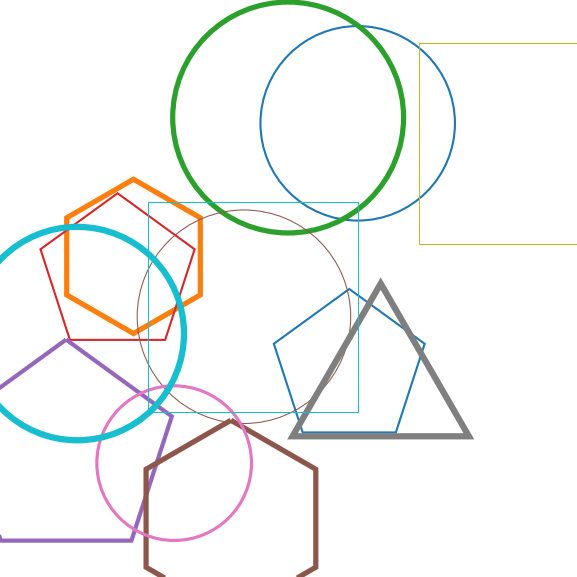[{"shape": "pentagon", "thickness": 1, "radius": 0.69, "center": [0.605, 0.361]}, {"shape": "circle", "thickness": 1, "radius": 0.84, "center": [0.619, 0.786]}, {"shape": "hexagon", "thickness": 2.5, "radius": 0.67, "center": [0.231, 0.555]}, {"shape": "circle", "thickness": 2.5, "radius": 1.0, "center": [0.499, 0.796]}, {"shape": "pentagon", "thickness": 1, "radius": 0.7, "center": [0.204, 0.524]}, {"shape": "pentagon", "thickness": 2, "radius": 0.96, "center": [0.114, 0.219]}, {"shape": "circle", "thickness": 0.5, "radius": 0.92, "center": [0.422, 0.451]}, {"shape": "hexagon", "thickness": 2.5, "radius": 0.85, "center": [0.4, 0.102]}, {"shape": "circle", "thickness": 1.5, "radius": 0.67, "center": [0.302, 0.197]}, {"shape": "triangle", "thickness": 3, "radius": 0.88, "center": [0.659, 0.332]}, {"shape": "square", "thickness": 0.5, "radius": 0.87, "center": [0.899, 0.751]}, {"shape": "circle", "thickness": 3, "radius": 0.92, "center": [0.134, 0.422]}, {"shape": "square", "thickness": 0.5, "radius": 0.91, "center": [0.438, 0.468]}]